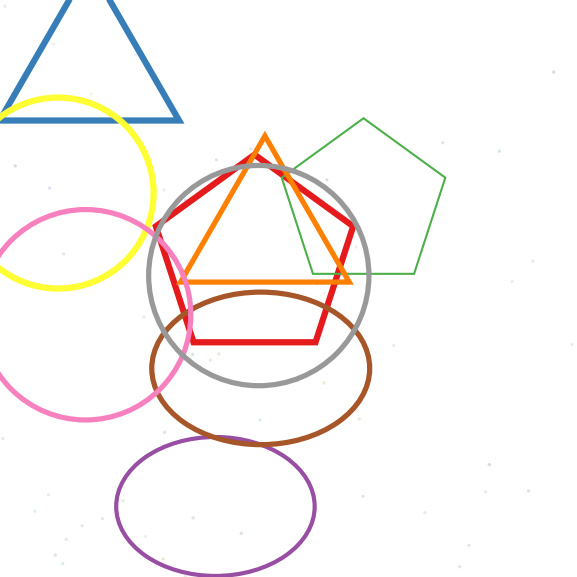[{"shape": "pentagon", "thickness": 3, "radius": 0.9, "center": [0.441, 0.552]}, {"shape": "triangle", "thickness": 3, "radius": 0.9, "center": [0.155, 0.88]}, {"shape": "pentagon", "thickness": 1, "radius": 0.74, "center": [0.629, 0.645]}, {"shape": "oval", "thickness": 2, "radius": 0.86, "center": [0.373, 0.122]}, {"shape": "triangle", "thickness": 2.5, "radius": 0.84, "center": [0.459, 0.595]}, {"shape": "circle", "thickness": 3, "radius": 0.83, "center": [0.101, 0.665]}, {"shape": "oval", "thickness": 2.5, "radius": 0.94, "center": [0.451, 0.361]}, {"shape": "circle", "thickness": 2.5, "radius": 0.91, "center": [0.148, 0.454]}, {"shape": "circle", "thickness": 2.5, "radius": 0.95, "center": [0.448, 0.522]}]